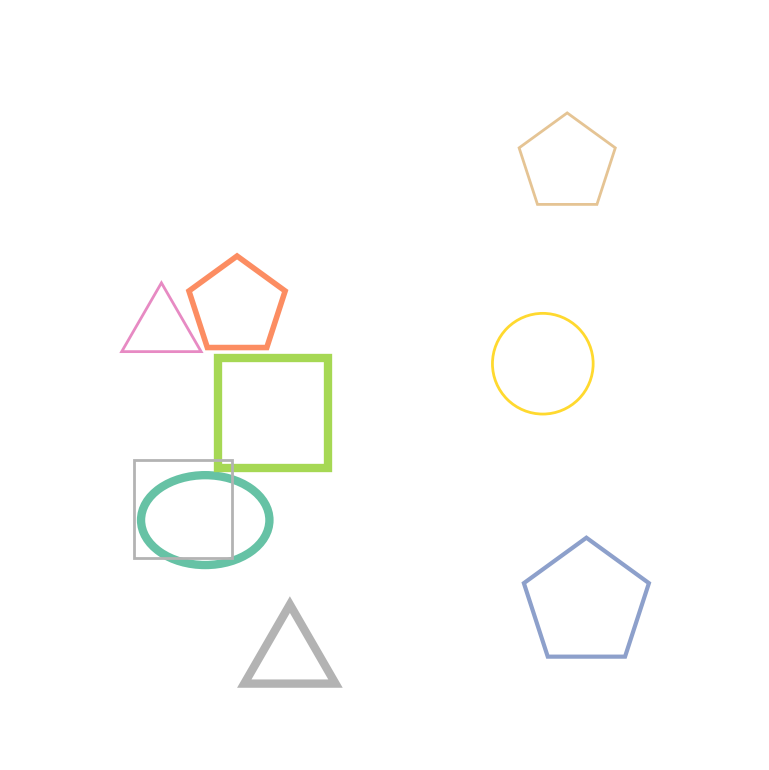[{"shape": "oval", "thickness": 3, "radius": 0.42, "center": [0.267, 0.325]}, {"shape": "pentagon", "thickness": 2, "radius": 0.33, "center": [0.308, 0.602]}, {"shape": "pentagon", "thickness": 1.5, "radius": 0.43, "center": [0.762, 0.216]}, {"shape": "triangle", "thickness": 1, "radius": 0.3, "center": [0.21, 0.573]}, {"shape": "square", "thickness": 3, "radius": 0.36, "center": [0.354, 0.463]}, {"shape": "circle", "thickness": 1, "radius": 0.33, "center": [0.705, 0.528]}, {"shape": "pentagon", "thickness": 1, "radius": 0.33, "center": [0.737, 0.788]}, {"shape": "square", "thickness": 1, "radius": 0.32, "center": [0.238, 0.339]}, {"shape": "triangle", "thickness": 3, "radius": 0.34, "center": [0.376, 0.146]}]